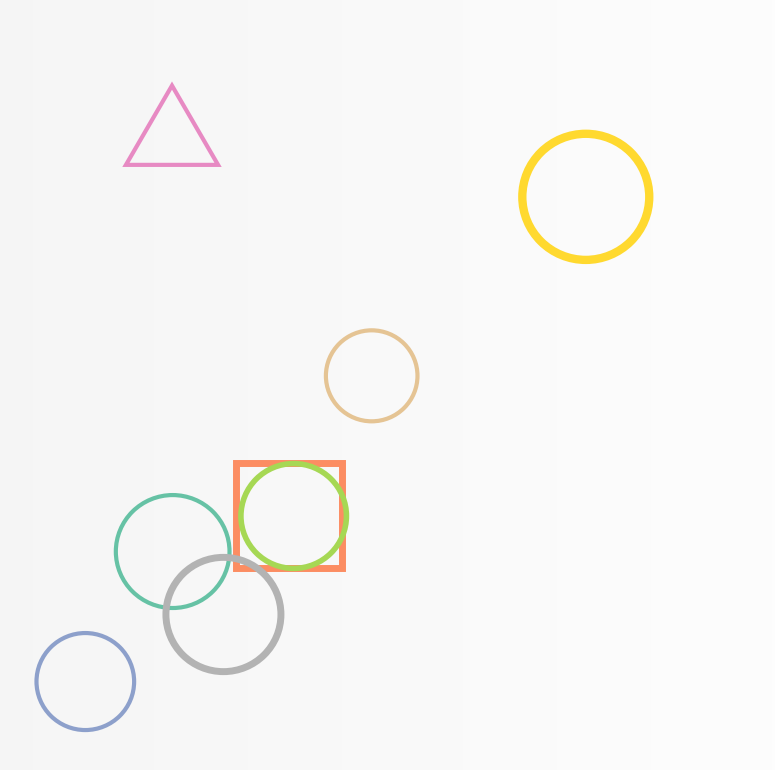[{"shape": "circle", "thickness": 1.5, "radius": 0.37, "center": [0.223, 0.284]}, {"shape": "square", "thickness": 2.5, "radius": 0.34, "center": [0.373, 0.331]}, {"shape": "circle", "thickness": 1.5, "radius": 0.31, "center": [0.11, 0.115]}, {"shape": "triangle", "thickness": 1.5, "radius": 0.34, "center": [0.222, 0.82]}, {"shape": "circle", "thickness": 2, "radius": 0.34, "center": [0.379, 0.33]}, {"shape": "circle", "thickness": 3, "radius": 0.41, "center": [0.756, 0.744]}, {"shape": "circle", "thickness": 1.5, "radius": 0.3, "center": [0.48, 0.512]}, {"shape": "circle", "thickness": 2.5, "radius": 0.37, "center": [0.288, 0.202]}]